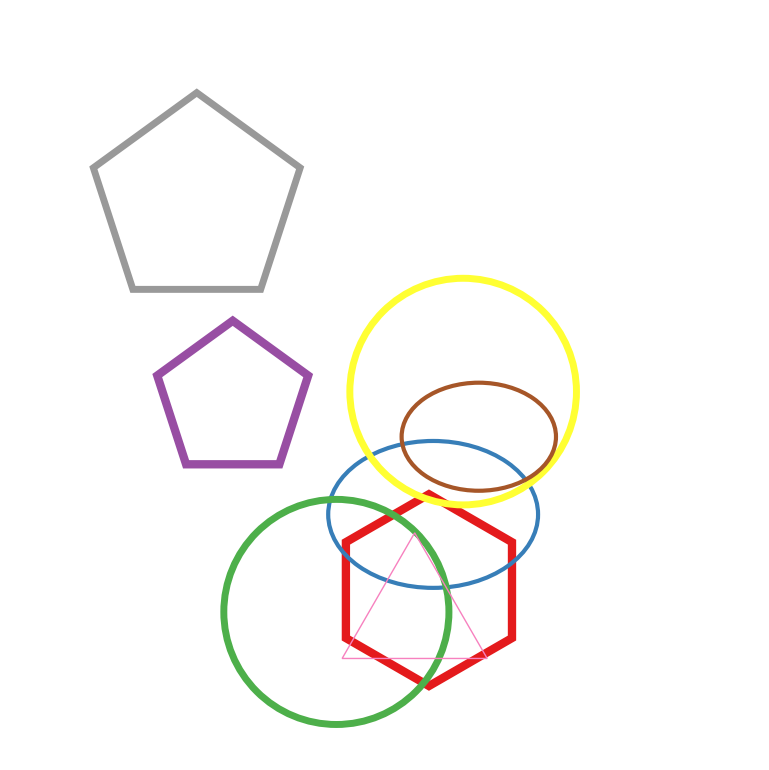[{"shape": "hexagon", "thickness": 3, "radius": 0.62, "center": [0.557, 0.234]}, {"shape": "oval", "thickness": 1.5, "radius": 0.68, "center": [0.563, 0.332]}, {"shape": "circle", "thickness": 2.5, "radius": 0.73, "center": [0.437, 0.205]}, {"shape": "pentagon", "thickness": 3, "radius": 0.52, "center": [0.302, 0.48]}, {"shape": "circle", "thickness": 2.5, "radius": 0.74, "center": [0.601, 0.491]}, {"shape": "oval", "thickness": 1.5, "radius": 0.5, "center": [0.622, 0.433]}, {"shape": "triangle", "thickness": 0.5, "radius": 0.54, "center": [0.539, 0.199]}, {"shape": "pentagon", "thickness": 2.5, "radius": 0.71, "center": [0.256, 0.738]}]